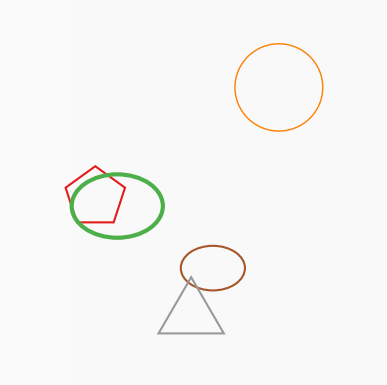[{"shape": "pentagon", "thickness": 1.5, "radius": 0.4, "center": [0.246, 0.488]}, {"shape": "oval", "thickness": 3, "radius": 0.59, "center": [0.303, 0.465]}, {"shape": "circle", "thickness": 1, "radius": 0.57, "center": [0.72, 0.773]}, {"shape": "oval", "thickness": 1.5, "radius": 0.41, "center": [0.549, 0.304]}, {"shape": "triangle", "thickness": 1.5, "radius": 0.49, "center": [0.493, 0.183]}]